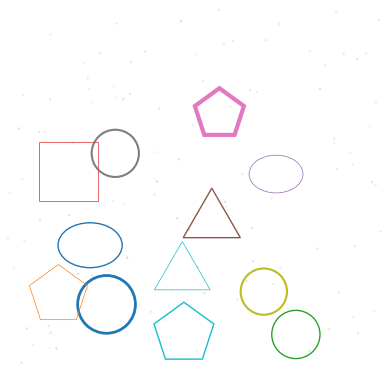[{"shape": "oval", "thickness": 1, "radius": 0.42, "center": [0.234, 0.363]}, {"shape": "circle", "thickness": 2, "radius": 0.38, "center": [0.277, 0.209]}, {"shape": "pentagon", "thickness": 0.5, "radius": 0.4, "center": [0.152, 0.234]}, {"shape": "circle", "thickness": 1, "radius": 0.31, "center": [0.768, 0.131]}, {"shape": "square", "thickness": 0.5, "radius": 0.38, "center": [0.178, 0.555]}, {"shape": "oval", "thickness": 0.5, "radius": 0.35, "center": [0.717, 0.548]}, {"shape": "triangle", "thickness": 1, "radius": 0.43, "center": [0.55, 0.426]}, {"shape": "pentagon", "thickness": 3, "radius": 0.33, "center": [0.57, 0.704]}, {"shape": "circle", "thickness": 1.5, "radius": 0.31, "center": [0.299, 0.602]}, {"shape": "circle", "thickness": 1.5, "radius": 0.3, "center": [0.685, 0.243]}, {"shape": "triangle", "thickness": 0.5, "radius": 0.42, "center": [0.473, 0.289]}, {"shape": "pentagon", "thickness": 1, "radius": 0.41, "center": [0.478, 0.133]}]